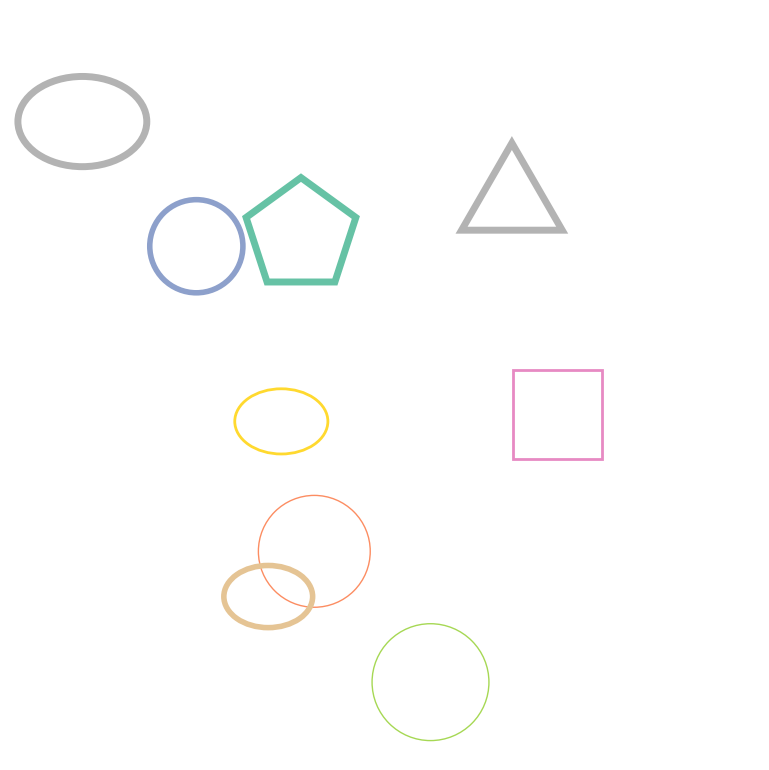[{"shape": "pentagon", "thickness": 2.5, "radius": 0.37, "center": [0.391, 0.694]}, {"shape": "circle", "thickness": 0.5, "radius": 0.36, "center": [0.408, 0.284]}, {"shape": "circle", "thickness": 2, "radius": 0.3, "center": [0.255, 0.68]}, {"shape": "square", "thickness": 1, "radius": 0.29, "center": [0.724, 0.462]}, {"shape": "circle", "thickness": 0.5, "radius": 0.38, "center": [0.559, 0.114]}, {"shape": "oval", "thickness": 1, "radius": 0.3, "center": [0.365, 0.453]}, {"shape": "oval", "thickness": 2, "radius": 0.29, "center": [0.348, 0.225]}, {"shape": "triangle", "thickness": 2.5, "radius": 0.38, "center": [0.665, 0.739]}, {"shape": "oval", "thickness": 2.5, "radius": 0.42, "center": [0.107, 0.842]}]